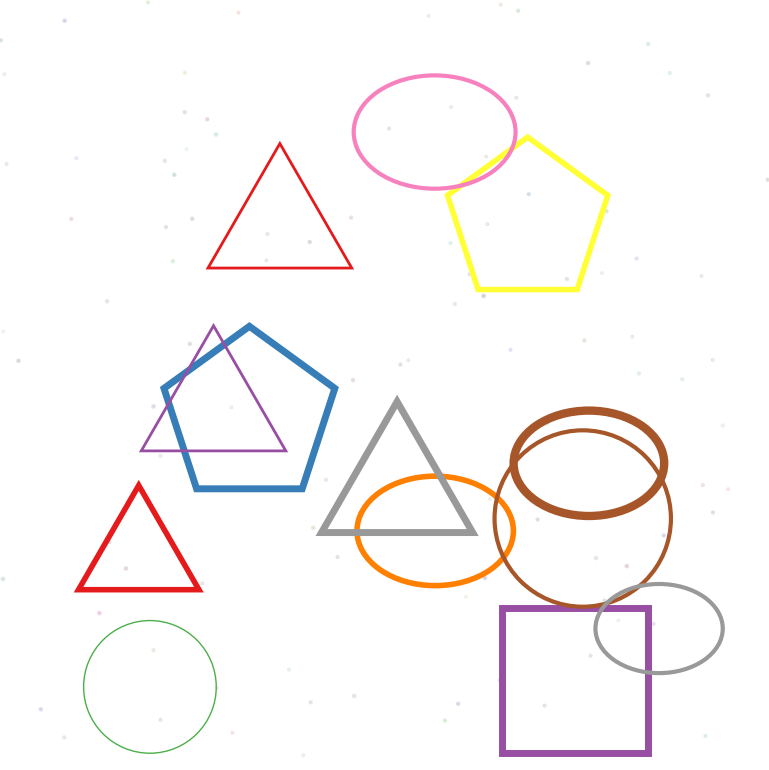[{"shape": "triangle", "thickness": 2, "radius": 0.45, "center": [0.18, 0.279]}, {"shape": "triangle", "thickness": 1, "radius": 0.54, "center": [0.363, 0.706]}, {"shape": "pentagon", "thickness": 2.5, "radius": 0.58, "center": [0.324, 0.46]}, {"shape": "circle", "thickness": 0.5, "radius": 0.43, "center": [0.195, 0.108]}, {"shape": "triangle", "thickness": 1, "radius": 0.54, "center": [0.277, 0.469]}, {"shape": "square", "thickness": 2.5, "radius": 0.47, "center": [0.747, 0.116]}, {"shape": "oval", "thickness": 2, "radius": 0.51, "center": [0.565, 0.311]}, {"shape": "pentagon", "thickness": 2, "radius": 0.55, "center": [0.685, 0.712]}, {"shape": "oval", "thickness": 3, "radius": 0.49, "center": [0.765, 0.398]}, {"shape": "circle", "thickness": 1.5, "radius": 0.57, "center": [0.757, 0.327]}, {"shape": "oval", "thickness": 1.5, "radius": 0.53, "center": [0.564, 0.829]}, {"shape": "triangle", "thickness": 2.5, "radius": 0.57, "center": [0.516, 0.365]}, {"shape": "oval", "thickness": 1.5, "radius": 0.41, "center": [0.856, 0.184]}]